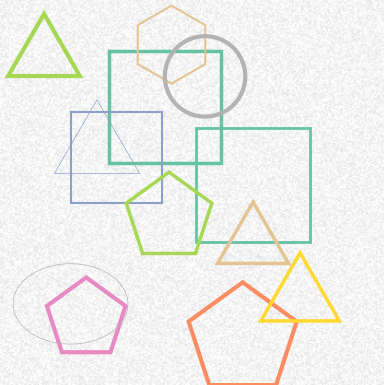[{"shape": "square", "thickness": 2, "radius": 0.74, "center": [0.657, 0.52]}, {"shape": "square", "thickness": 2.5, "radius": 0.73, "center": [0.429, 0.722]}, {"shape": "pentagon", "thickness": 3, "radius": 0.74, "center": [0.63, 0.119]}, {"shape": "square", "thickness": 1.5, "radius": 0.59, "center": [0.302, 0.59]}, {"shape": "triangle", "thickness": 0.5, "radius": 0.64, "center": [0.252, 0.613]}, {"shape": "pentagon", "thickness": 3, "radius": 0.54, "center": [0.224, 0.172]}, {"shape": "triangle", "thickness": 3, "radius": 0.54, "center": [0.114, 0.856]}, {"shape": "pentagon", "thickness": 2.5, "radius": 0.58, "center": [0.439, 0.436]}, {"shape": "triangle", "thickness": 2.5, "radius": 0.59, "center": [0.779, 0.225]}, {"shape": "hexagon", "thickness": 1.5, "radius": 0.51, "center": [0.445, 0.884]}, {"shape": "triangle", "thickness": 2.5, "radius": 0.53, "center": [0.657, 0.369]}, {"shape": "oval", "thickness": 0.5, "radius": 0.75, "center": [0.183, 0.211]}, {"shape": "circle", "thickness": 3, "radius": 0.52, "center": [0.533, 0.802]}]